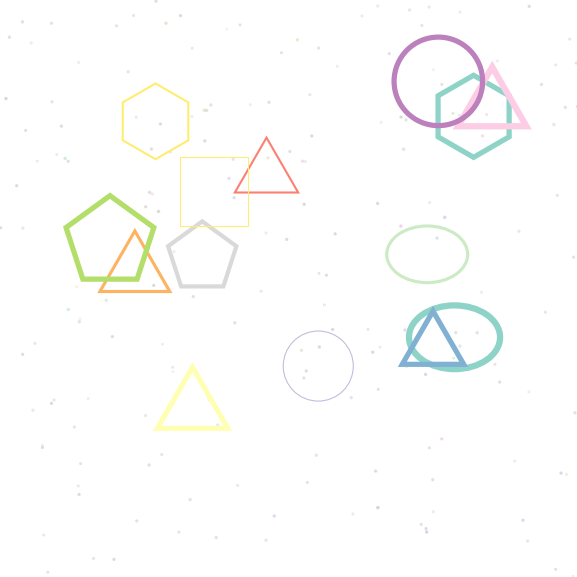[{"shape": "hexagon", "thickness": 2.5, "radius": 0.36, "center": [0.82, 0.798]}, {"shape": "oval", "thickness": 3, "radius": 0.39, "center": [0.787, 0.415]}, {"shape": "triangle", "thickness": 2.5, "radius": 0.35, "center": [0.333, 0.293]}, {"shape": "circle", "thickness": 0.5, "radius": 0.3, "center": [0.551, 0.365]}, {"shape": "triangle", "thickness": 1, "radius": 0.32, "center": [0.461, 0.697]}, {"shape": "triangle", "thickness": 2.5, "radius": 0.31, "center": [0.75, 0.399]}, {"shape": "triangle", "thickness": 1.5, "radius": 0.35, "center": [0.234, 0.529]}, {"shape": "pentagon", "thickness": 2.5, "radius": 0.4, "center": [0.19, 0.58]}, {"shape": "triangle", "thickness": 3, "radius": 0.34, "center": [0.852, 0.815]}, {"shape": "pentagon", "thickness": 2, "radius": 0.31, "center": [0.35, 0.554]}, {"shape": "circle", "thickness": 2.5, "radius": 0.38, "center": [0.759, 0.858]}, {"shape": "oval", "thickness": 1.5, "radius": 0.35, "center": [0.74, 0.559]}, {"shape": "square", "thickness": 0.5, "radius": 0.3, "center": [0.371, 0.668]}, {"shape": "hexagon", "thickness": 1, "radius": 0.33, "center": [0.269, 0.789]}]